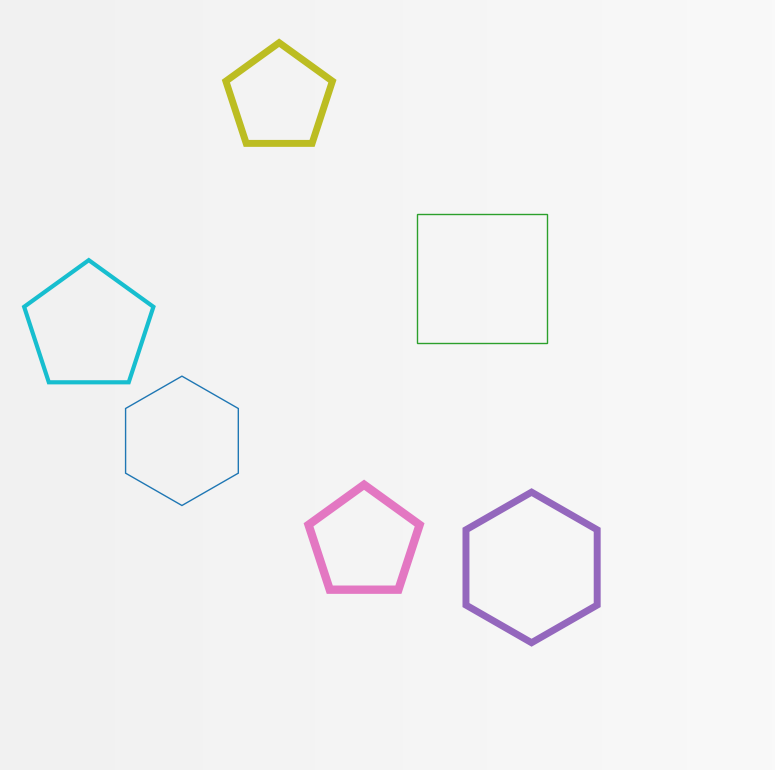[{"shape": "hexagon", "thickness": 0.5, "radius": 0.42, "center": [0.235, 0.427]}, {"shape": "square", "thickness": 0.5, "radius": 0.42, "center": [0.621, 0.638]}, {"shape": "hexagon", "thickness": 2.5, "radius": 0.49, "center": [0.686, 0.263]}, {"shape": "pentagon", "thickness": 3, "radius": 0.38, "center": [0.47, 0.295]}, {"shape": "pentagon", "thickness": 2.5, "radius": 0.36, "center": [0.36, 0.872]}, {"shape": "pentagon", "thickness": 1.5, "radius": 0.44, "center": [0.115, 0.574]}]